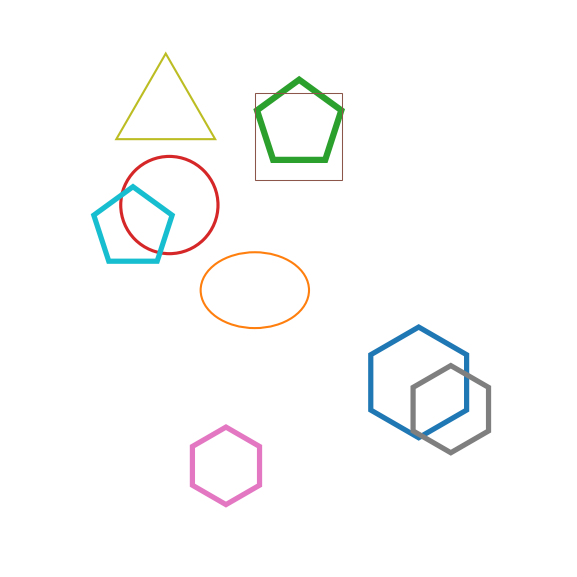[{"shape": "hexagon", "thickness": 2.5, "radius": 0.48, "center": [0.725, 0.337]}, {"shape": "oval", "thickness": 1, "radius": 0.47, "center": [0.441, 0.497]}, {"shape": "pentagon", "thickness": 3, "radius": 0.38, "center": [0.518, 0.784]}, {"shape": "circle", "thickness": 1.5, "radius": 0.42, "center": [0.293, 0.644]}, {"shape": "square", "thickness": 0.5, "radius": 0.38, "center": [0.518, 0.763]}, {"shape": "hexagon", "thickness": 2.5, "radius": 0.34, "center": [0.391, 0.192]}, {"shape": "hexagon", "thickness": 2.5, "radius": 0.38, "center": [0.781, 0.291]}, {"shape": "triangle", "thickness": 1, "radius": 0.49, "center": [0.287, 0.808]}, {"shape": "pentagon", "thickness": 2.5, "radius": 0.36, "center": [0.23, 0.605]}]